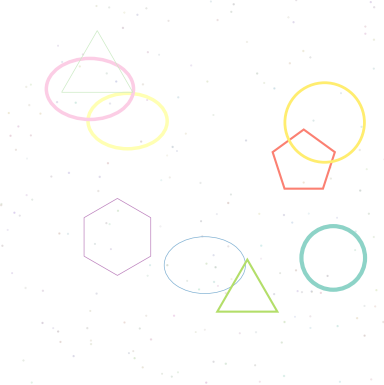[{"shape": "circle", "thickness": 3, "radius": 0.41, "center": [0.866, 0.33]}, {"shape": "oval", "thickness": 2.5, "radius": 0.51, "center": [0.331, 0.686]}, {"shape": "pentagon", "thickness": 1.5, "radius": 0.42, "center": [0.789, 0.579]}, {"shape": "oval", "thickness": 0.5, "radius": 0.53, "center": [0.532, 0.311]}, {"shape": "triangle", "thickness": 1.5, "radius": 0.45, "center": [0.642, 0.236]}, {"shape": "oval", "thickness": 2.5, "radius": 0.57, "center": [0.234, 0.769]}, {"shape": "hexagon", "thickness": 0.5, "radius": 0.5, "center": [0.305, 0.385]}, {"shape": "triangle", "thickness": 0.5, "radius": 0.53, "center": [0.253, 0.814]}, {"shape": "circle", "thickness": 2, "radius": 0.52, "center": [0.843, 0.682]}]